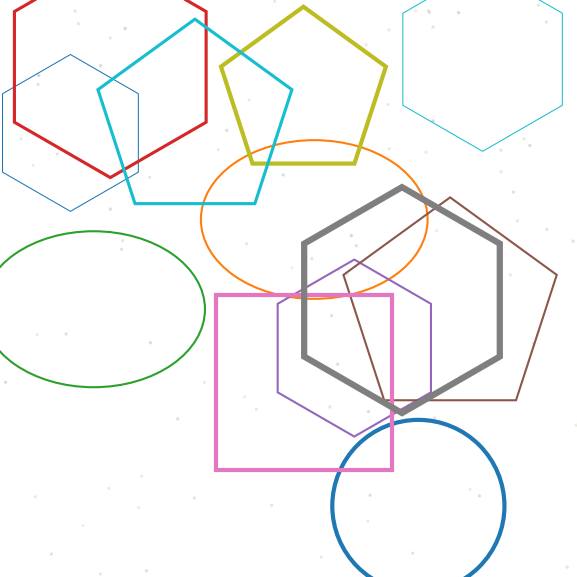[{"shape": "hexagon", "thickness": 0.5, "radius": 0.68, "center": [0.122, 0.769]}, {"shape": "circle", "thickness": 2, "radius": 0.75, "center": [0.724, 0.123]}, {"shape": "oval", "thickness": 1, "radius": 0.98, "center": [0.544, 0.619]}, {"shape": "oval", "thickness": 1, "radius": 0.96, "center": [0.162, 0.464]}, {"shape": "hexagon", "thickness": 1.5, "radius": 0.96, "center": [0.191, 0.883]}, {"shape": "hexagon", "thickness": 1, "radius": 0.77, "center": [0.614, 0.396]}, {"shape": "pentagon", "thickness": 1, "radius": 0.97, "center": [0.779, 0.463]}, {"shape": "square", "thickness": 2, "radius": 0.76, "center": [0.526, 0.337]}, {"shape": "hexagon", "thickness": 3, "radius": 0.98, "center": [0.696, 0.479]}, {"shape": "pentagon", "thickness": 2, "radius": 0.75, "center": [0.525, 0.837]}, {"shape": "pentagon", "thickness": 1.5, "radius": 0.88, "center": [0.338, 0.789]}, {"shape": "hexagon", "thickness": 0.5, "radius": 0.8, "center": [0.836, 0.897]}]